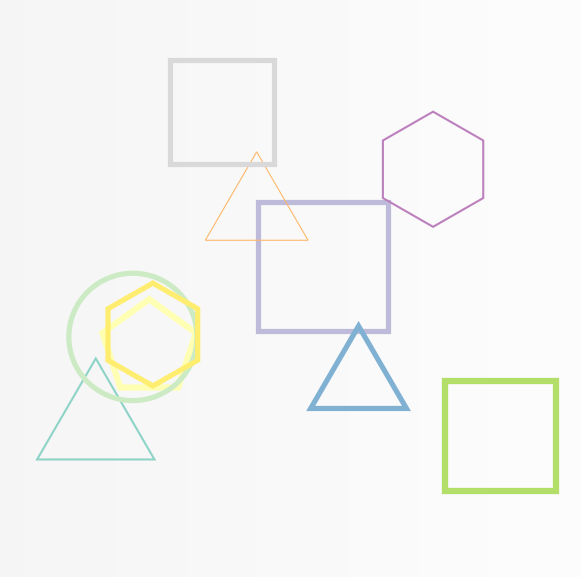[{"shape": "triangle", "thickness": 1, "radius": 0.58, "center": [0.165, 0.262]}, {"shape": "pentagon", "thickness": 3, "radius": 0.42, "center": [0.257, 0.396]}, {"shape": "square", "thickness": 2.5, "radius": 0.56, "center": [0.555, 0.537]}, {"shape": "triangle", "thickness": 2.5, "radius": 0.48, "center": [0.617, 0.339]}, {"shape": "triangle", "thickness": 0.5, "radius": 0.51, "center": [0.442, 0.634]}, {"shape": "square", "thickness": 3, "radius": 0.48, "center": [0.861, 0.244]}, {"shape": "square", "thickness": 2.5, "radius": 0.45, "center": [0.382, 0.805]}, {"shape": "hexagon", "thickness": 1, "radius": 0.5, "center": [0.745, 0.706]}, {"shape": "circle", "thickness": 2.5, "radius": 0.55, "center": [0.229, 0.416]}, {"shape": "hexagon", "thickness": 2.5, "radius": 0.45, "center": [0.263, 0.42]}]